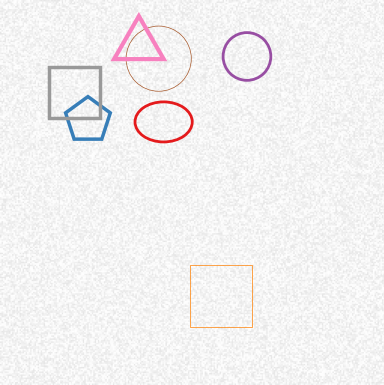[{"shape": "oval", "thickness": 2, "radius": 0.37, "center": [0.425, 0.683]}, {"shape": "pentagon", "thickness": 2.5, "radius": 0.31, "center": [0.228, 0.688]}, {"shape": "circle", "thickness": 2, "radius": 0.31, "center": [0.641, 0.853]}, {"shape": "square", "thickness": 0.5, "radius": 0.4, "center": [0.573, 0.23]}, {"shape": "circle", "thickness": 0.5, "radius": 0.42, "center": [0.412, 0.848]}, {"shape": "triangle", "thickness": 3, "radius": 0.37, "center": [0.361, 0.884]}, {"shape": "square", "thickness": 2.5, "radius": 0.33, "center": [0.193, 0.761]}]